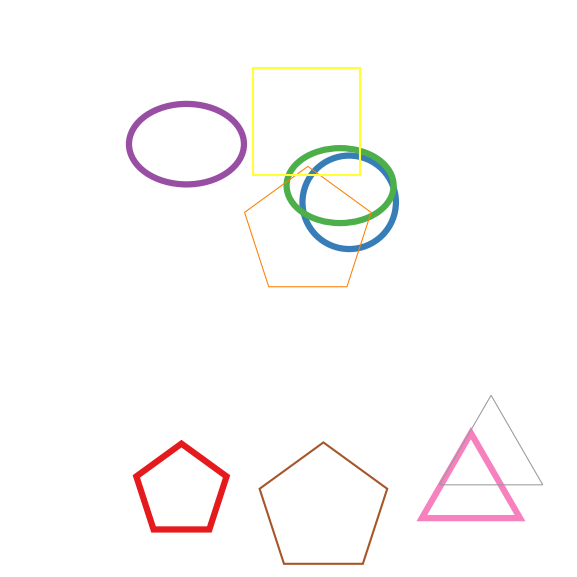[{"shape": "pentagon", "thickness": 3, "radius": 0.41, "center": [0.314, 0.149]}, {"shape": "circle", "thickness": 3, "radius": 0.4, "center": [0.605, 0.649]}, {"shape": "oval", "thickness": 3, "radius": 0.46, "center": [0.589, 0.678]}, {"shape": "oval", "thickness": 3, "radius": 0.5, "center": [0.323, 0.75]}, {"shape": "pentagon", "thickness": 0.5, "radius": 0.58, "center": [0.533, 0.596]}, {"shape": "square", "thickness": 1, "radius": 0.47, "center": [0.531, 0.788]}, {"shape": "pentagon", "thickness": 1, "radius": 0.58, "center": [0.56, 0.117]}, {"shape": "triangle", "thickness": 3, "radius": 0.49, "center": [0.815, 0.151]}, {"shape": "triangle", "thickness": 0.5, "radius": 0.52, "center": [0.85, 0.211]}]